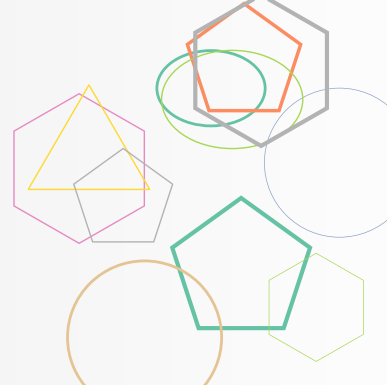[{"shape": "pentagon", "thickness": 3, "radius": 0.93, "center": [0.622, 0.299]}, {"shape": "oval", "thickness": 2, "radius": 0.7, "center": [0.545, 0.771]}, {"shape": "pentagon", "thickness": 2.5, "radius": 0.77, "center": [0.63, 0.837]}, {"shape": "circle", "thickness": 0.5, "radius": 0.97, "center": [0.876, 0.577]}, {"shape": "hexagon", "thickness": 1, "radius": 0.97, "center": [0.204, 0.562]}, {"shape": "hexagon", "thickness": 0.5, "radius": 0.7, "center": [0.816, 0.202]}, {"shape": "oval", "thickness": 1, "radius": 0.91, "center": [0.599, 0.742]}, {"shape": "triangle", "thickness": 1, "radius": 0.9, "center": [0.23, 0.598]}, {"shape": "circle", "thickness": 2, "radius": 0.99, "center": [0.373, 0.123]}, {"shape": "hexagon", "thickness": 3, "radius": 0.98, "center": [0.674, 0.817]}, {"shape": "pentagon", "thickness": 1, "radius": 0.67, "center": [0.318, 0.48]}]